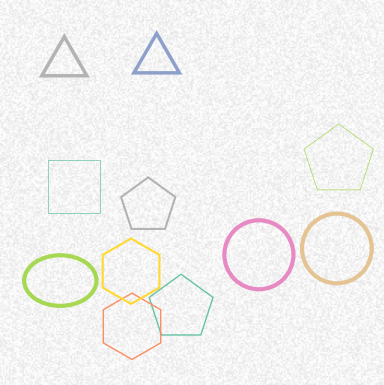[{"shape": "pentagon", "thickness": 1, "radius": 0.44, "center": [0.47, 0.201]}, {"shape": "square", "thickness": 0.5, "radius": 0.34, "center": [0.192, 0.516]}, {"shape": "hexagon", "thickness": 1, "radius": 0.43, "center": [0.343, 0.152]}, {"shape": "triangle", "thickness": 2.5, "radius": 0.34, "center": [0.407, 0.845]}, {"shape": "circle", "thickness": 3, "radius": 0.45, "center": [0.672, 0.338]}, {"shape": "oval", "thickness": 3, "radius": 0.47, "center": [0.157, 0.271]}, {"shape": "pentagon", "thickness": 0.5, "radius": 0.47, "center": [0.88, 0.583]}, {"shape": "hexagon", "thickness": 1.5, "radius": 0.43, "center": [0.34, 0.296]}, {"shape": "circle", "thickness": 3, "radius": 0.45, "center": [0.875, 0.355]}, {"shape": "triangle", "thickness": 2.5, "radius": 0.34, "center": [0.167, 0.837]}, {"shape": "pentagon", "thickness": 1.5, "radius": 0.37, "center": [0.385, 0.465]}]